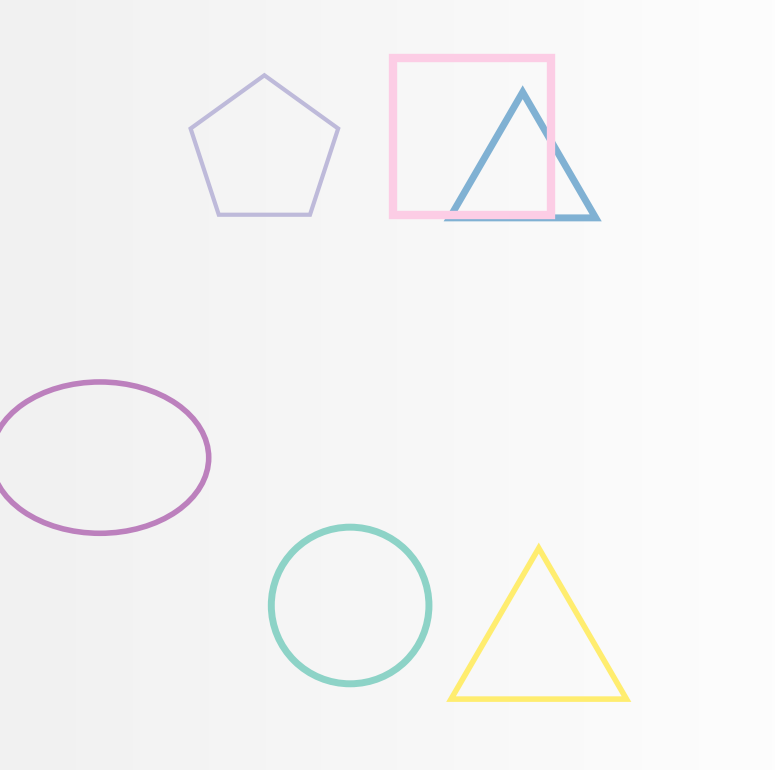[{"shape": "circle", "thickness": 2.5, "radius": 0.51, "center": [0.452, 0.214]}, {"shape": "pentagon", "thickness": 1.5, "radius": 0.5, "center": [0.341, 0.802]}, {"shape": "triangle", "thickness": 2.5, "radius": 0.54, "center": [0.674, 0.771]}, {"shape": "square", "thickness": 3, "radius": 0.51, "center": [0.609, 0.822]}, {"shape": "oval", "thickness": 2, "radius": 0.7, "center": [0.129, 0.406]}, {"shape": "triangle", "thickness": 2, "radius": 0.65, "center": [0.695, 0.157]}]